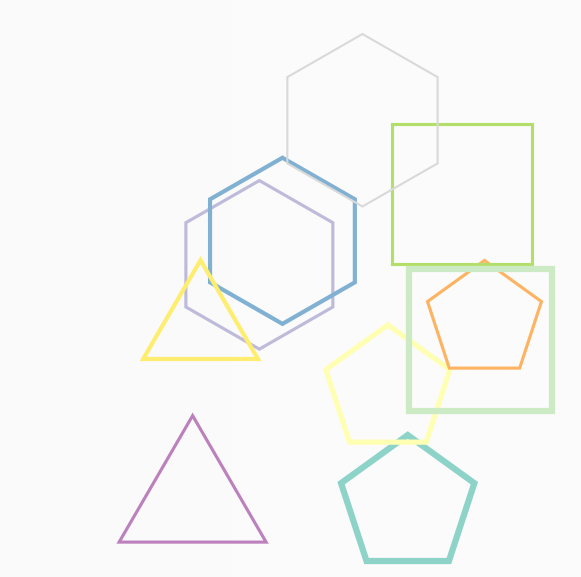[{"shape": "pentagon", "thickness": 3, "radius": 0.6, "center": [0.701, 0.125]}, {"shape": "pentagon", "thickness": 2.5, "radius": 0.56, "center": [0.667, 0.324]}, {"shape": "hexagon", "thickness": 1.5, "radius": 0.73, "center": [0.446, 0.541]}, {"shape": "hexagon", "thickness": 2, "radius": 0.72, "center": [0.486, 0.582]}, {"shape": "pentagon", "thickness": 1.5, "radius": 0.52, "center": [0.834, 0.445]}, {"shape": "square", "thickness": 1.5, "radius": 0.6, "center": [0.795, 0.663]}, {"shape": "hexagon", "thickness": 1, "radius": 0.75, "center": [0.624, 0.791]}, {"shape": "triangle", "thickness": 1.5, "radius": 0.73, "center": [0.331, 0.133]}, {"shape": "square", "thickness": 3, "radius": 0.61, "center": [0.827, 0.411]}, {"shape": "triangle", "thickness": 2, "radius": 0.57, "center": [0.345, 0.435]}]